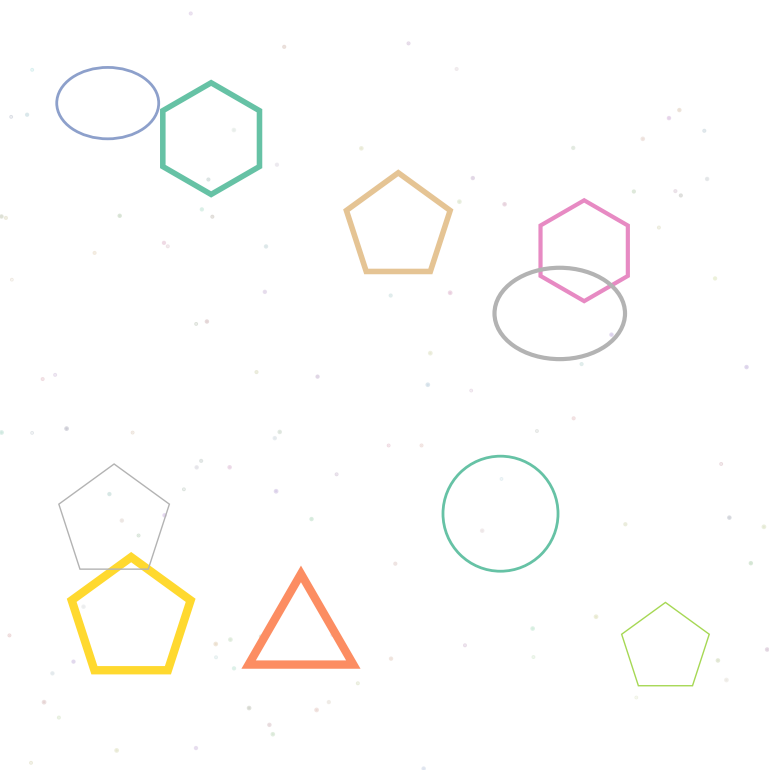[{"shape": "circle", "thickness": 1, "radius": 0.37, "center": [0.65, 0.333]}, {"shape": "hexagon", "thickness": 2, "radius": 0.36, "center": [0.274, 0.82]}, {"shape": "triangle", "thickness": 3, "radius": 0.39, "center": [0.391, 0.176]}, {"shape": "oval", "thickness": 1, "radius": 0.33, "center": [0.14, 0.866]}, {"shape": "hexagon", "thickness": 1.5, "radius": 0.33, "center": [0.759, 0.674]}, {"shape": "pentagon", "thickness": 0.5, "radius": 0.3, "center": [0.864, 0.158]}, {"shape": "pentagon", "thickness": 3, "radius": 0.41, "center": [0.17, 0.195]}, {"shape": "pentagon", "thickness": 2, "radius": 0.35, "center": [0.517, 0.705]}, {"shape": "pentagon", "thickness": 0.5, "radius": 0.38, "center": [0.148, 0.322]}, {"shape": "oval", "thickness": 1.5, "radius": 0.42, "center": [0.727, 0.593]}]